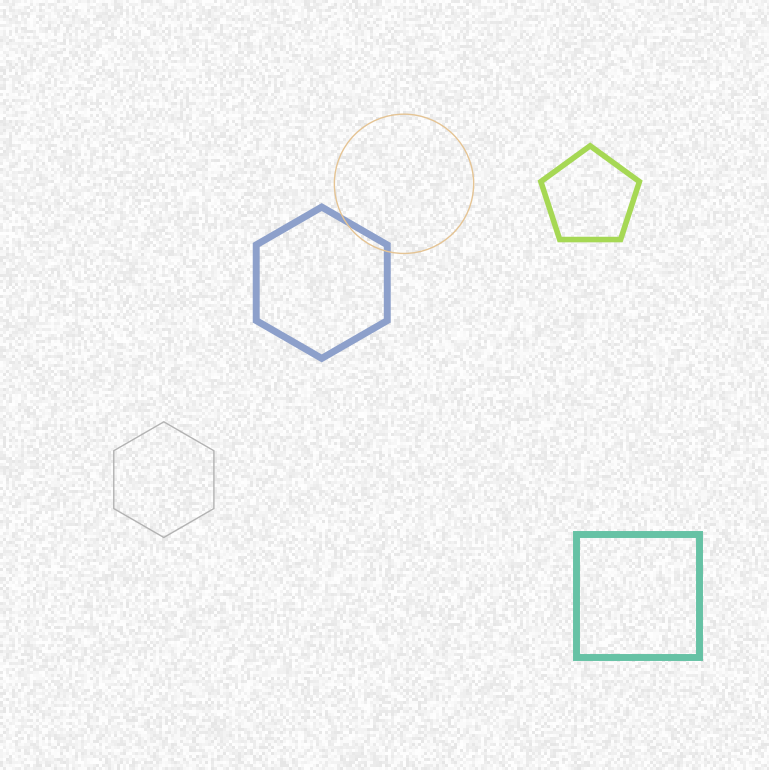[{"shape": "square", "thickness": 2.5, "radius": 0.4, "center": [0.828, 0.227]}, {"shape": "hexagon", "thickness": 2.5, "radius": 0.49, "center": [0.418, 0.633]}, {"shape": "pentagon", "thickness": 2, "radius": 0.34, "center": [0.766, 0.743]}, {"shape": "circle", "thickness": 0.5, "radius": 0.45, "center": [0.525, 0.761]}, {"shape": "hexagon", "thickness": 0.5, "radius": 0.38, "center": [0.213, 0.377]}]